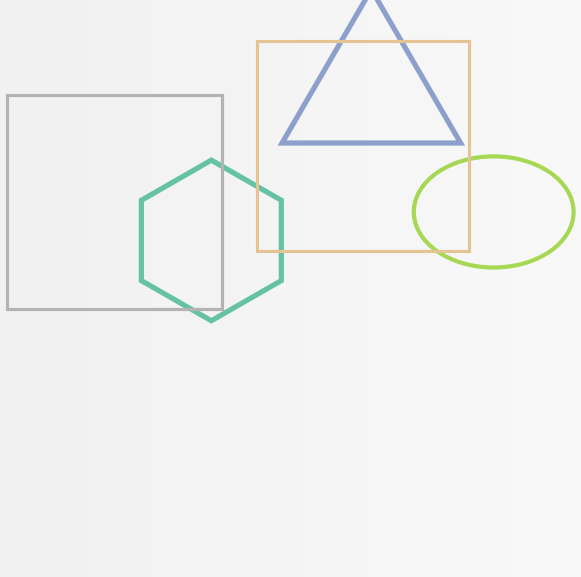[{"shape": "hexagon", "thickness": 2.5, "radius": 0.7, "center": [0.364, 0.583]}, {"shape": "triangle", "thickness": 2.5, "radius": 0.89, "center": [0.639, 0.84]}, {"shape": "oval", "thickness": 2, "radius": 0.69, "center": [0.849, 0.632]}, {"shape": "square", "thickness": 1.5, "radius": 0.91, "center": [0.624, 0.746]}, {"shape": "square", "thickness": 1.5, "radius": 0.93, "center": [0.197, 0.649]}]